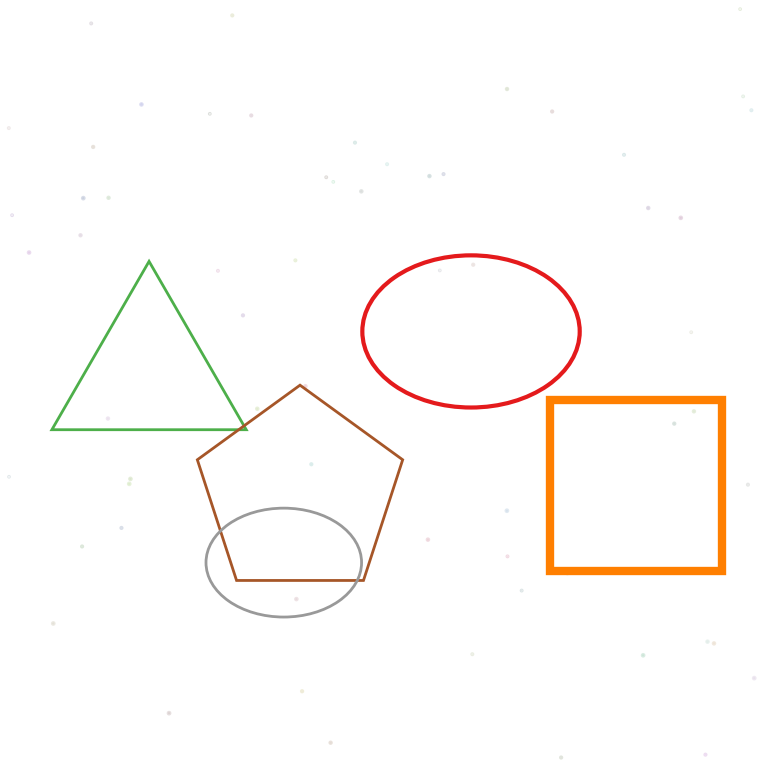[{"shape": "oval", "thickness": 1.5, "radius": 0.71, "center": [0.612, 0.57]}, {"shape": "triangle", "thickness": 1, "radius": 0.73, "center": [0.194, 0.515]}, {"shape": "square", "thickness": 3, "radius": 0.56, "center": [0.826, 0.369]}, {"shape": "pentagon", "thickness": 1, "radius": 0.7, "center": [0.39, 0.36]}, {"shape": "oval", "thickness": 1, "radius": 0.51, "center": [0.369, 0.269]}]